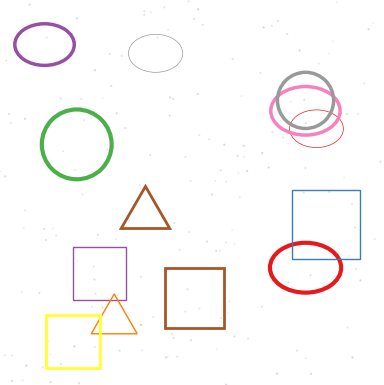[{"shape": "oval", "thickness": 0.5, "radius": 0.35, "center": [0.822, 0.666]}, {"shape": "oval", "thickness": 3, "radius": 0.46, "center": [0.794, 0.305]}, {"shape": "square", "thickness": 1, "radius": 0.44, "center": [0.847, 0.417]}, {"shape": "circle", "thickness": 3, "radius": 0.45, "center": [0.199, 0.625]}, {"shape": "square", "thickness": 1, "radius": 0.34, "center": [0.258, 0.29]}, {"shape": "oval", "thickness": 2.5, "radius": 0.39, "center": [0.116, 0.884]}, {"shape": "triangle", "thickness": 1, "radius": 0.34, "center": [0.297, 0.167]}, {"shape": "square", "thickness": 2, "radius": 0.35, "center": [0.189, 0.113]}, {"shape": "triangle", "thickness": 2, "radius": 0.36, "center": [0.378, 0.443]}, {"shape": "square", "thickness": 2, "radius": 0.39, "center": [0.505, 0.225]}, {"shape": "oval", "thickness": 2.5, "radius": 0.45, "center": [0.793, 0.712]}, {"shape": "oval", "thickness": 0.5, "radius": 0.35, "center": [0.404, 0.861]}, {"shape": "circle", "thickness": 2.5, "radius": 0.36, "center": [0.794, 0.739]}]